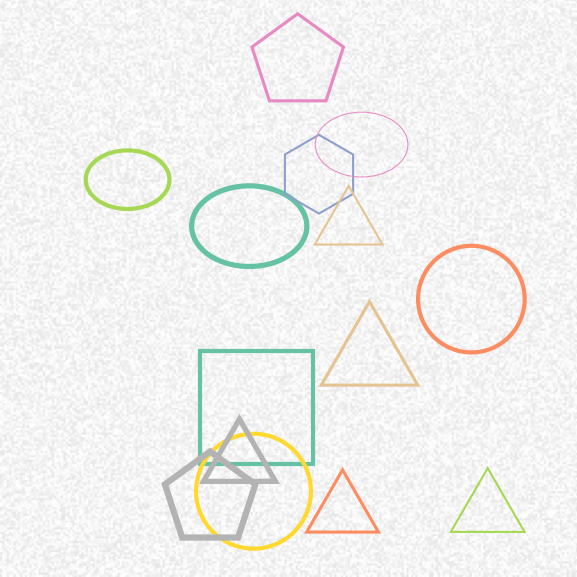[{"shape": "oval", "thickness": 2.5, "radius": 0.5, "center": [0.432, 0.608]}, {"shape": "square", "thickness": 2, "radius": 0.49, "center": [0.443, 0.294]}, {"shape": "circle", "thickness": 2, "radius": 0.46, "center": [0.816, 0.481]}, {"shape": "triangle", "thickness": 1.5, "radius": 0.36, "center": [0.593, 0.114]}, {"shape": "hexagon", "thickness": 1, "radius": 0.34, "center": [0.552, 0.698]}, {"shape": "pentagon", "thickness": 1.5, "radius": 0.42, "center": [0.516, 0.892]}, {"shape": "oval", "thickness": 0.5, "radius": 0.4, "center": [0.626, 0.749]}, {"shape": "triangle", "thickness": 1, "radius": 0.37, "center": [0.844, 0.115]}, {"shape": "oval", "thickness": 2, "radius": 0.36, "center": [0.221, 0.688]}, {"shape": "circle", "thickness": 2, "radius": 0.5, "center": [0.439, 0.149]}, {"shape": "triangle", "thickness": 1, "radius": 0.34, "center": [0.604, 0.61]}, {"shape": "triangle", "thickness": 1.5, "radius": 0.48, "center": [0.64, 0.38]}, {"shape": "pentagon", "thickness": 3, "radius": 0.41, "center": [0.364, 0.135]}, {"shape": "triangle", "thickness": 2.5, "radius": 0.36, "center": [0.415, 0.202]}]